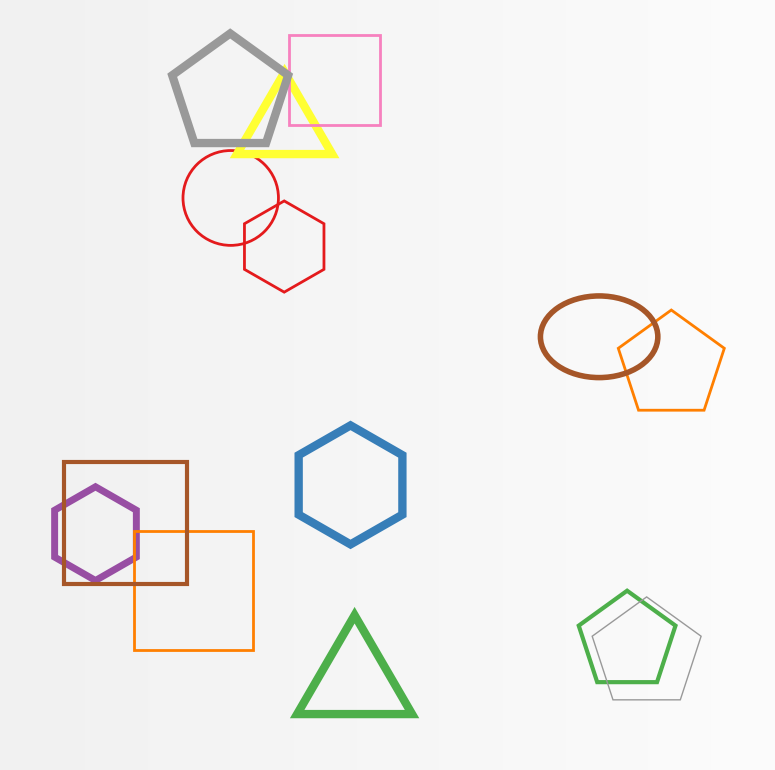[{"shape": "hexagon", "thickness": 1, "radius": 0.3, "center": [0.367, 0.68]}, {"shape": "circle", "thickness": 1, "radius": 0.31, "center": [0.298, 0.743]}, {"shape": "hexagon", "thickness": 3, "radius": 0.39, "center": [0.452, 0.37]}, {"shape": "triangle", "thickness": 3, "radius": 0.43, "center": [0.458, 0.115]}, {"shape": "pentagon", "thickness": 1.5, "radius": 0.33, "center": [0.809, 0.167]}, {"shape": "hexagon", "thickness": 2.5, "radius": 0.3, "center": [0.123, 0.307]}, {"shape": "pentagon", "thickness": 1, "radius": 0.36, "center": [0.866, 0.525]}, {"shape": "square", "thickness": 1, "radius": 0.38, "center": [0.25, 0.233]}, {"shape": "triangle", "thickness": 3, "radius": 0.35, "center": [0.367, 0.835]}, {"shape": "oval", "thickness": 2, "radius": 0.38, "center": [0.773, 0.563]}, {"shape": "square", "thickness": 1.5, "radius": 0.4, "center": [0.162, 0.32]}, {"shape": "square", "thickness": 1, "radius": 0.29, "center": [0.431, 0.896]}, {"shape": "pentagon", "thickness": 3, "radius": 0.39, "center": [0.297, 0.878]}, {"shape": "pentagon", "thickness": 0.5, "radius": 0.37, "center": [0.834, 0.151]}]